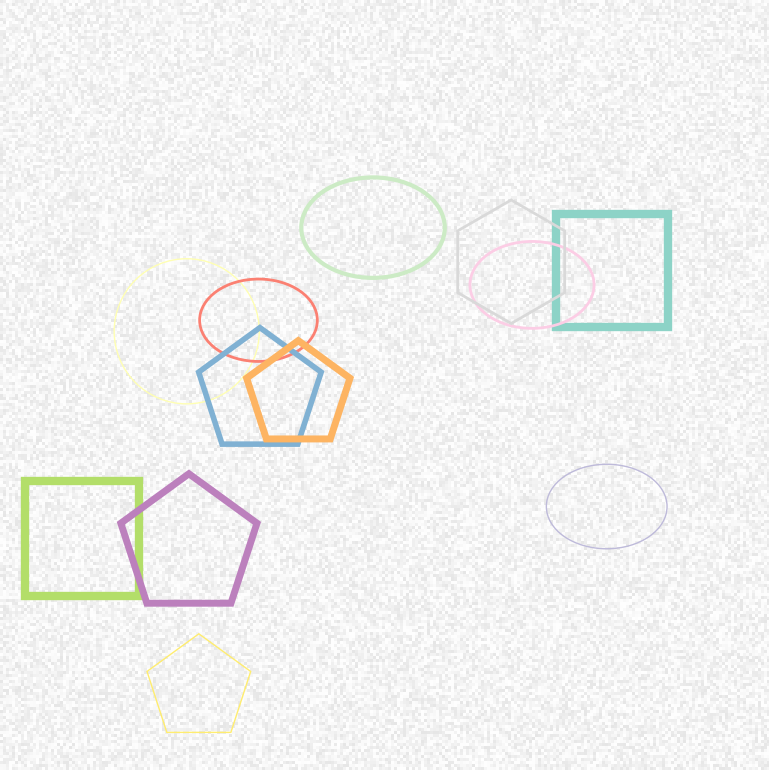[{"shape": "square", "thickness": 3, "radius": 0.37, "center": [0.795, 0.648]}, {"shape": "circle", "thickness": 0.5, "radius": 0.47, "center": [0.242, 0.57]}, {"shape": "oval", "thickness": 0.5, "radius": 0.39, "center": [0.788, 0.342]}, {"shape": "oval", "thickness": 1, "radius": 0.38, "center": [0.336, 0.584]}, {"shape": "pentagon", "thickness": 2, "radius": 0.42, "center": [0.338, 0.491]}, {"shape": "pentagon", "thickness": 2.5, "radius": 0.35, "center": [0.387, 0.487]}, {"shape": "square", "thickness": 3, "radius": 0.37, "center": [0.107, 0.301]}, {"shape": "oval", "thickness": 1, "radius": 0.4, "center": [0.691, 0.63]}, {"shape": "hexagon", "thickness": 1, "radius": 0.4, "center": [0.664, 0.66]}, {"shape": "pentagon", "thickness": 2.5, "radius": 0.46, "center": [0.245, 0.292]}, {"shape": "oval", "thickness": 1.5, "radius": 0.47, "center": [0.484, 0.704]}, {"shape": "pentagon", "thickness": 0.5, "radius": 0.35, "center": [0.258, 0.106]}]